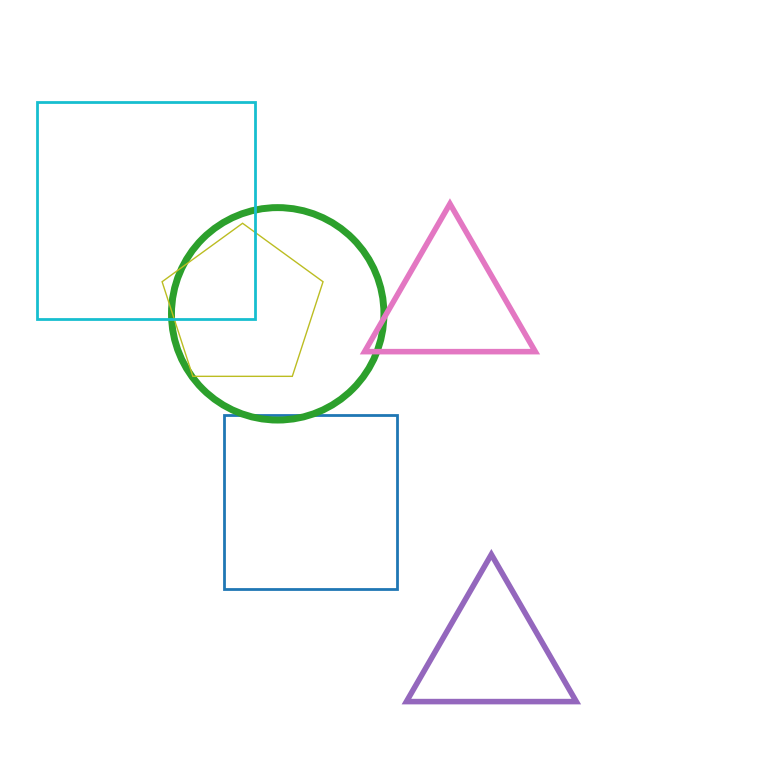[{"shape": "square", "thickness": 1, "radius": 0.56, "center": [0.403, 0.349]}, {"shape": "circle", "thickness": 2.5, "radius": 0.69, "center": [0.361, 0.592]}, {"shape": "triangle", "thickness": 2, "radius": 0.64, "center": [0.638, 0.153]}, {"shape": "triangle", "thickness": 2, "radius": 0.64, "center": [0.584, 0.607]}, {"shape": "pentagon", "thickness": 0.5, "radius": 0.55, "center": [0.315, 0.6]}, {"shape": "square", "thickness": 1, "radius": 0.71, "center": [0.19, 0.727]}]